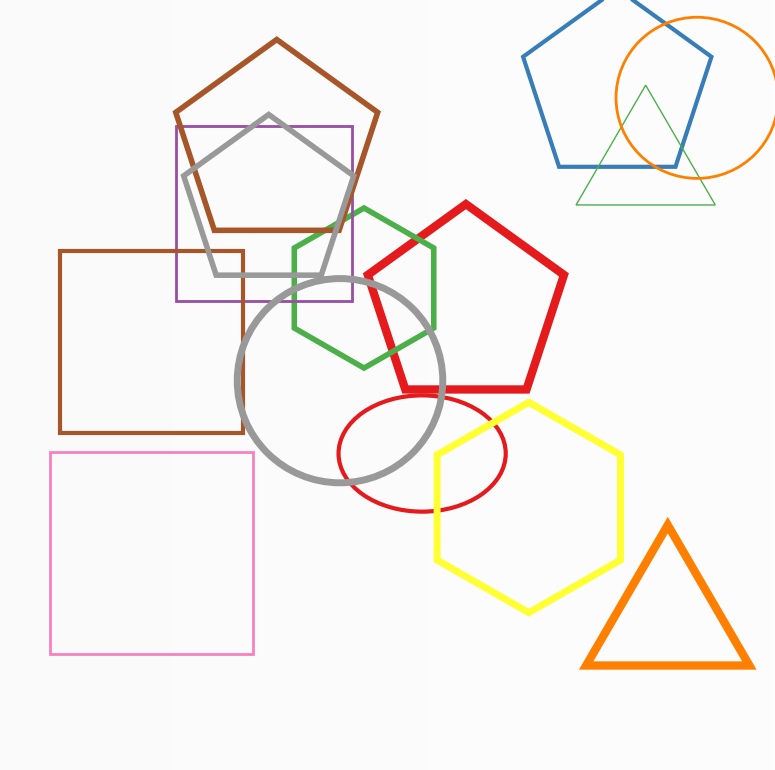[{"shape": "pentagon", "thickness": 3, "radius": 0.67, "center": [0.601, 0.602]}, {"shape": "oval", "thickness": 1.5, "radius": 0.54, "center": [0.545, 0.411]}, {"shape": "pentagon", "thickness": 1.5, "radius": 0.64, "center": [0.796, 0.887]}, {"shape": "triangle", "thickness": 0.5, "radius": 0.52, "center": [0.833, 0.786]}, {"shape": "hexagon", "thickness": 2, "radius": 0.52, "center": [0.47, 0.626]}, {"shape": "square", "thickness": 1, "radius": 0.57, "center": [0.341, 0.723]}, {"shape": "circle", "thickness": 1, "radius": 0.52, "center": [0.9, 0.873]}, {"shape": "triangle", "thickness": 3, "radius": 0.61, "center": [0.862, 0.197]}, {"shape": "hexagon", "thickness": 2.5, "radius": 0.68, "center": [0.682, 0.341]}, {"shape": "pentagon", "thickness": 2, "radius": 0.68, "center": [0.357, 0.812]}, {"shape": "square", "thickness": 1.5, "radius": 0.59, "center": [0.195, 0.556]}, {"shape": "square", "thickness": 1, "radius": 0.65, "center": [0.196, 0.282]}, {"shape": "circle", "thickness": 2.5, "radius": 0.66, "center": [0.439, 0.506]}, {"shape": "pentagon", "thickness": 2, "radius": 0.58, "center": [0.347, 0.736]}]